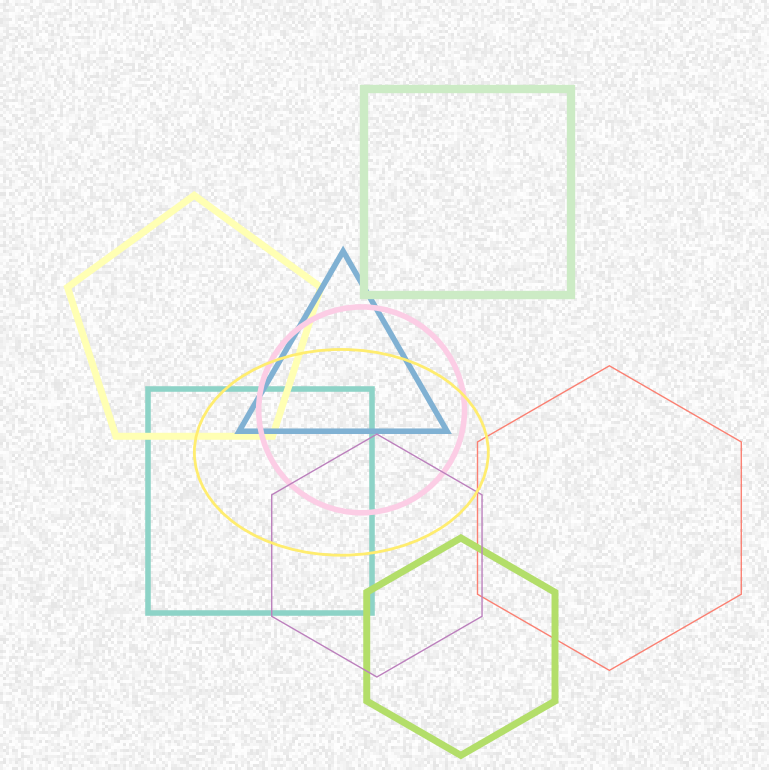[{"shape": "square", "thickness": 2, "radius": 0.73, "center": [0.337, 0.349]}, {"shape": "pentagon", "thickness": 2.5, "radius": 0.86, "center": [0.252, 0.573]}, {"shape": "hexagon", "thickness": 0.5, "radius": 0.99, "center": [0.791, 0.327]}, {"shape": "triangle", "thickness": 2, "radius": 0.78, "center": [0.446, 0.518]}, {"shape": "hexagon", "thickness": 2.5, "radius": 0.71, "center": [0.599, 0.16]}, {"shape": "circle", "thickness": 2, "radius": 0.67, "center": [0.47, 0.468]}, {"shape": "hexagon", "thickness": 0.5, "radius": 0.79, "center": [0.489, 0.278]}, {"shape": "square", "thickness": 3, "radius": 0.67, "center": [0.607, 0.751]}, {"shape": "oval", "thickness": 1, "radius": 0.95, "center": [0.443, 0.413]}]